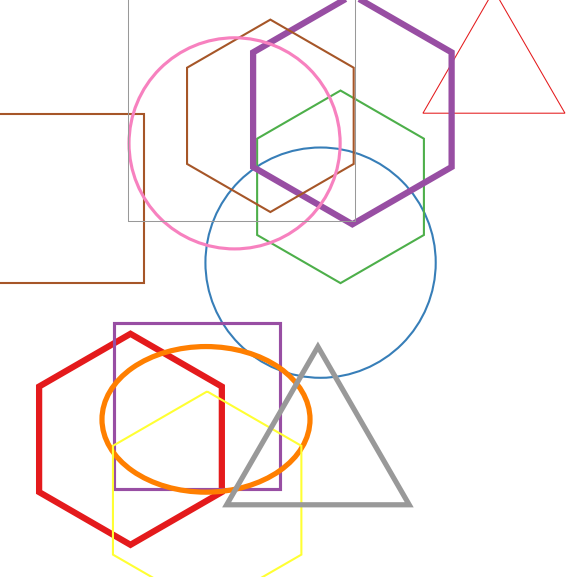[{"shape": "triangle", "thickness": 0.5, "radius": 0.71, "center": [0.855, 0.874]}, {"shape": "hexagon", "thickness": 3, "radius": 0.91, "center": [0.226, 0.238]}, {"shape": "circle", "thickness": 1, "radius": 1.0, "center": [0.555, 0.544]}, {"shape": "hexagon", "thickness": 1, "radius": 0.83, "center": [0.59, 0.676]}, {"shape": "hexagon", "thickness": 3, "radius": 0.99, "center": [0.61, 0.809]}, {"shape": "square", "thickness": 1.5, "radius": 0.72, "center": [0.341, 0.296]}, {"shape": "oval", "thickness": 2.5, "radius": 0.9, "center": [0.357, 0.273]}, {"shape": "hexagon", "thickness": 1, "radius": 0.94, "center": [0.359, 0.133]}, {"shape": "hexagon", "thickness": 1, "radius": 0.83, "center": [0.468, 0.799]}, {"shape": "square", "thickness": 1, "radius": 0.73, "center": [0.103, 0.656]}, {"shape": "circle", "thickness": 1.5, "radius": 0.91, "center": [0.406, 0.751]}, {"shape": "square", "thickness": 0.5, "radius": 0.98, "center": [0.418, 0.813]}, {"shape": "triangle", "thickness": 2.5, "radius": 0.91, "center": [0.551, 0.216]}]